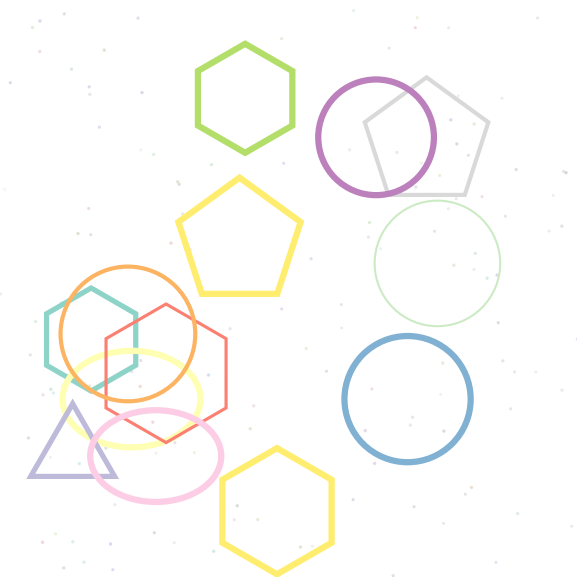[{"shape": "hexagon", "thickness": 2.5, "radius": 0.45, "center": [0.158, 0.411]}, {"shape": "oval", "thickness": 3, "radius": 0.6, "center": [0.228, 0.308]}, {"shape": "triangle", "thickness": 2.5, "radius": 0.42, "center": [0.126, 0.216]}, {"shape": "hexagon", "thickness": 1.5, "radius": 0.6, "center": [0.288, 0.353]}, {"shape": "circle", "thickness": 3, "radius": 0.55, "center": [0.706, 0.308]}, {"shape": "circle", "thickness": 2, "radius": 0.58, "center": [0.221, 0.421]}, {"shape": "hexagon", "thickness": 3, "radius": 0.47, "center": [0.424, 0.829]}, {"shape": "oval", "thickness": 3, "radius": 0.57, "center": [0.27, 0.209]}, {"shape": "pentagon", "thickness": 2, "radius": 0.56, "center": [0.739, 0.753]}, {"shape": "circle", "thickness": 3, "radius": 0.5, "center": [0.651, 0.761]}, {"shape": "circle", "thickness": 1, "radius": 0.54, "center": [0.757, 0.543]}, {"shape": "pentagon", "thickness": 3, "radius": 0.56, "center": [0.415, 0.58]}, {"shape": "hexagon", "thickness": 3, "radius": 0.55, "center": [0.48, 0.114]}]